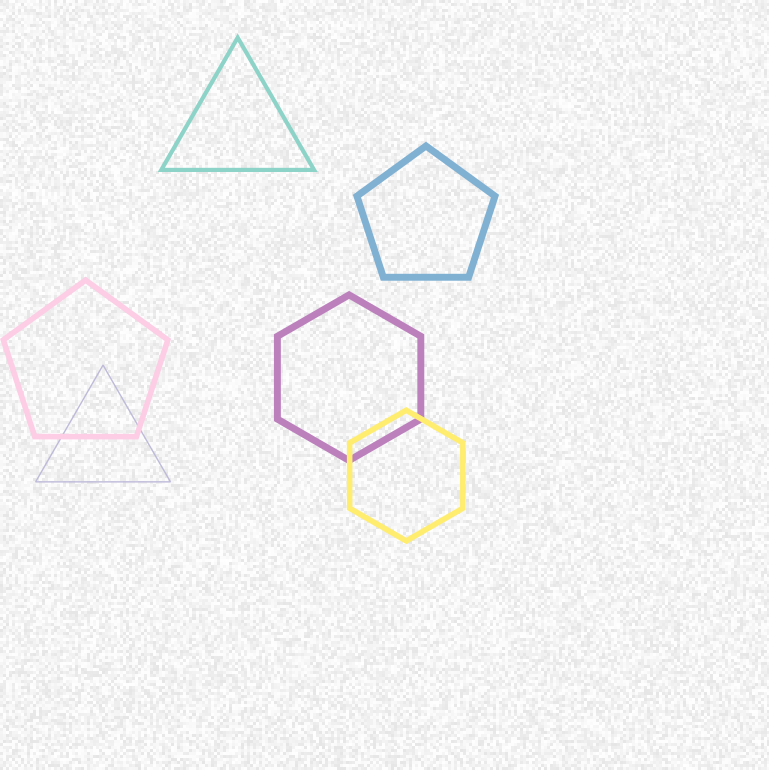[{"shape": "triangle", "thickness": 1.5, "radius": 0.57, "center": [0.309, 0.837]}, {"shape": "triangle", "thickness": 0.5, "radius": 0.51, "center": [0.134, 0.425]}, {"shape": "pentagon", "thickness": 2.5, "radius": 0.47, "center": [0.553, 0.716]}, {"shape": "pentagon", "thickness": 2, "radius": 0.56, "center": [0.111, 0.524]}, {"shape": "hexagon", "thickness": 2.5, "radius": 0.54, "center": [0.453, 0.509]}, {"shape": "hexagon", "thickness": 2, "radius": 0.42, "center": [0.528, 0.382]}]